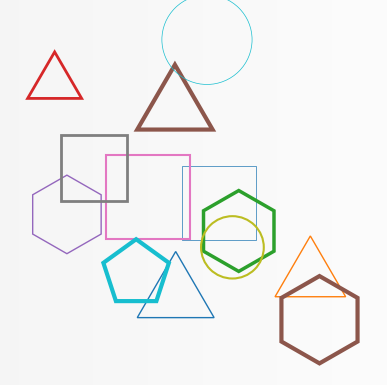[{"shape": "square", "thickness": 0.5, "radius": 0.48, "center": [0.566, 0.472]}, {"shape": "triangle", "thickness": 1, "radius": 0.57, "center": [0.453, 0.232]}, {"shape": "triangle", "thickness": 1, "radius": 0.53, "center": [0.801, 0.282]}, {"shape": "hexagon", "thickness": 2.5, "radius": 0.53, "center": [0.616, 0.4]}, {"shape": "triangle", "thickness": 2, "radius": 0.4, "center": [0.141, 0.785]}, {"shape": "hexagon", "thickness": 1, "radius": 0.51, "center": [0.173, 0.443]}, {"shape": "triangle", "thickness": 3, "radius": 0.56, "center": [0.451, 0.72]}, {"shape": "hexagon", "thickness": 3, "radius": 0.57, "center": [0.824, 0.17]}, {"shape": "square", "thickness": 1.5, "radius": 0.54, "center": [0.382, 0.487]}, {"shape": "square", "thickness": 2, "radius": 0.43, "center": [0.242, 0.563]}, {"shape": "circle", "thickness": 1.5, "radius": 0.4, "center": [0.6, 0.358]}, {"shape": "circle", "thickness": 0.5, "radius": 0.58, "center": [0.534, 0.897]}, {"shape": "pentagon", "thickness": 3, "radius": 0.44, "center": [0.351, 0.29]}]